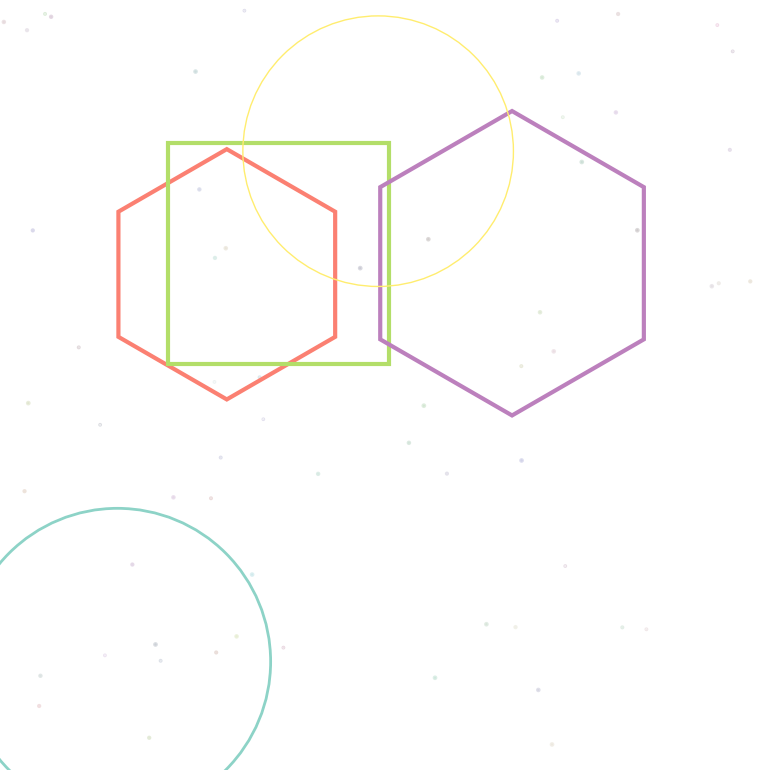[{"shape": "circle", "thickness": 1, "radius": 1.0, "center": [0.152, 0.141]}, {"shape": "hexagon", "thickness": 1.5, "radius": 0.81, "center": [0.295, 0.644]}, {"shape": "square", "thickness": 1.5, "radius": 0.72, "center": [0.362, 0.671]}, {"shape": "hexagon", "thickness": 1.5, "radius": 0.99, "center": [0.665, 0.658]}, {"shape": "circle", "thickness": 0.5, "radius": 0.88, "center": [0.491, 0.804]}]